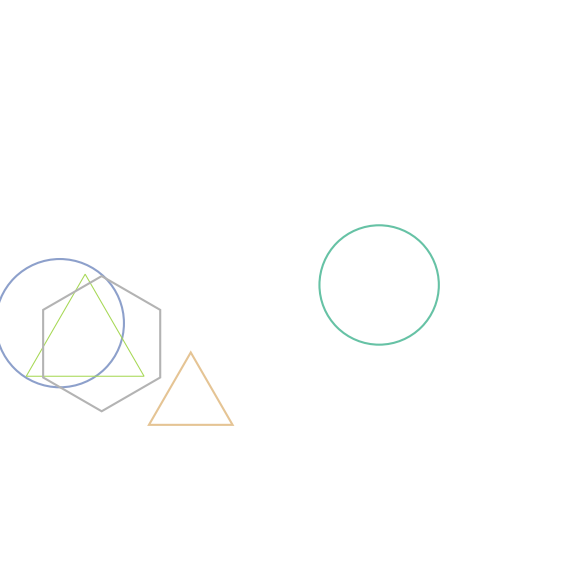[{"shape": "circle", "thickness": 1, "radius": 0.52, "center": [0.657, 0.506]}, {"shape": "circle", "thickness": 1, "radius": 0.56, "center": [0.104, 0.44]}, {"shape": "triangle", "thickness": 0.5, "radius": 0.59, "center": [0.147, 0.407]}, {"shape": "triangle", "thickness": 1, "radius": 0.42, "center": [0.33, 0.305]}, {"shape": "hexagon", "thickness": 1, "radius": 0.59, "center": [0.176, 0.404]}]